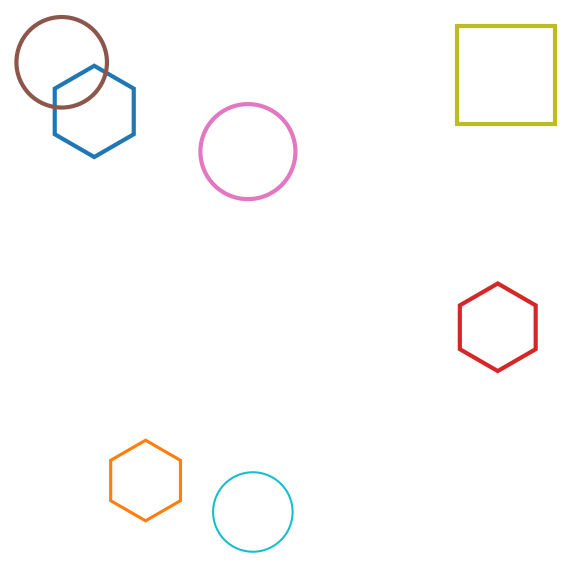[{"shape": "hexagon", "thickness": 2, "radius": 0.39, "center": [0.163, 0.806]}, {"shape": "hexagon", "thickness": 1.5, "radius": 0.35, "center": [0.252, 0.167]}, {"shape": "hexagon", "thickness": 2, "radius": 0.38, "center": [0.862, 0.432]}, {"shape": "circle", "thickness": 2, "radius": 0.39, "center": [0.107, 0.891]}, {"shape": "circle", "thickness": 2, "radius": 0.41, "center": [0.429, 0.737]}, {"shape": "square", "thickness": 2, "radius": 0.43, "center": [0.876, 0.87]}, {"shape": "circle", "thickness": 1, "radius": 0.34, "center": [0.438, 0.113]}]